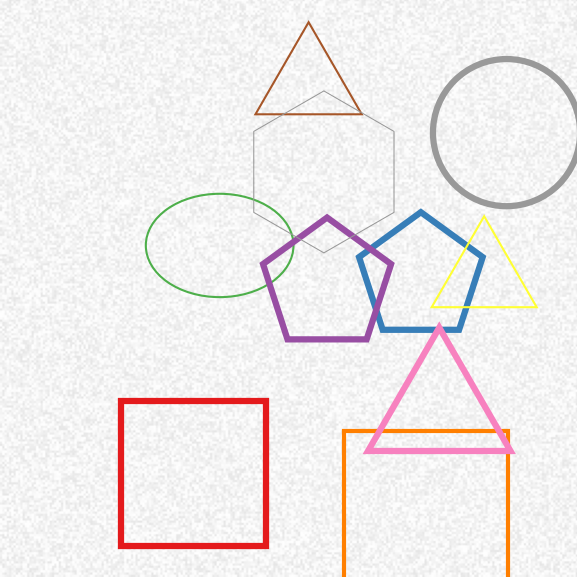[{"shape": "square", "thickness": 3, "radius": 0.63, "center": [0.335, 0.179]}, {"shape": "pentagon", "thickness": 3, "radius": 0.56, "center": [0.729, 0.519]}, {"shape": "oval", "thickness": 1, "radius": 0.64, "center": [0.38, 0.574]}, {"shape": "pentagon", "thickness": 3, "radius": 0.58, "center": [0.566, 0.506]}, {"shape": "square", "thickness": 2, "radius": 0.71, "center": [0.738, 0.111]}, {"shape": "triangle", "thickness": 1, "radius": 0.52, "center": [0.838, 0.52]}, {"shape": "triangle", "thickness": 1, "radius": 0.53, "center": [0.534, 0.854]}, {"shape": "triangle", "thickness": 3, "radius": 0.71, "center": [0.761, 0.289]}, {"shape": "hexagon", "thickness": 0.5, "radius": 0.7, "center": [0.561, 0.701]}, {"shape": "circle", "thickness": 3, "radius": 0.64, "center": [0.877, 0.769]}]